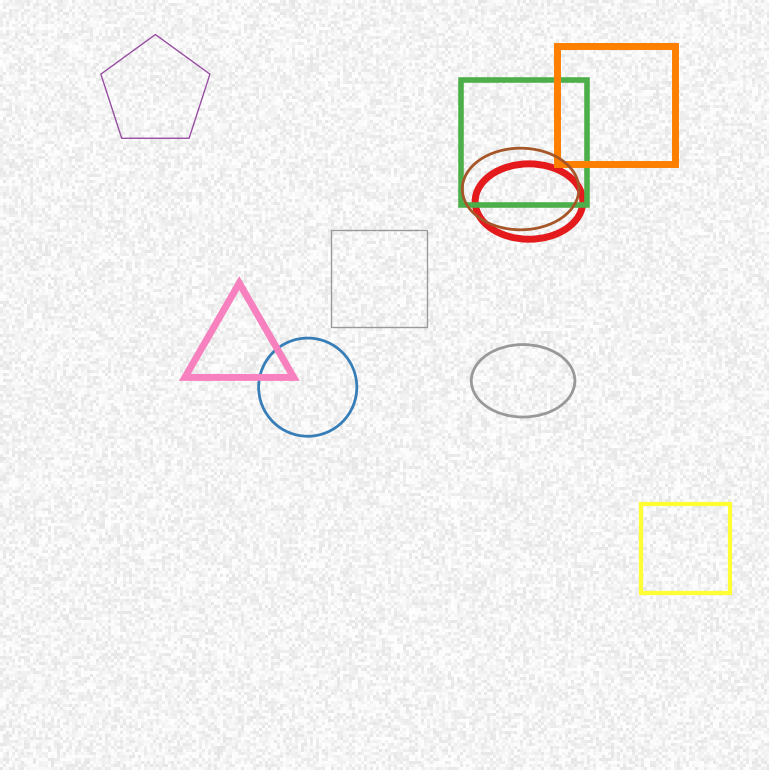[{"shape": "oval", "thickness": 2.5, "radius": 0.35, "center": [0.687, 0.738]}, {"shape": "circle", "thickness": 1, "radius": 0.32, "center": [0.4, 0.497]}, {"shape": "square", "thickness": 2, "radius": 0.41, "center": [0.68, 0.815]}, {"shape": "pentagon", "thickness": 0.5, "radius": 0.37, "center": [0.202, 0.881]}, {"shape": "square", "thickness": 2.5, "radius": 0.38, "center": [0.8, 0.863]}, {"shape": "square", "thickness": 1.5, "radius": 0.29, "center": [0.89, 0.287]}, {"shape": "oval", "thickness": 1, "radius": 0.38, "center": [0.676, 0.755]}, {"shape": "triangle", "thickness": 2.5, "radius": 0.41, "center": [0.311, 0.551]}, {"shape": "oval", "thickness": 1, "radius": 0.34, "center": [0.679, 0.505]}, {"shape": "square", "thickness": 0.5, "radius": 0.31, "center": [0.492, 0.638]}]